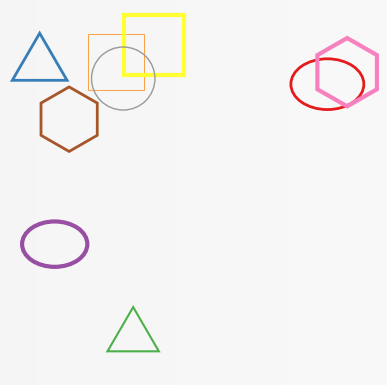[{"shape": "oval", "thickness": 2, "radius": 0.47, "center": [0.845, 0.781]}, {"shape": "triangle", "thickness": 2, "radius": 0.41, "center": [0.102, 0.832]}, {"shape": "triangle", "thickness": 1.5, "radius": 0.38, "center": [0.344, 0.126]}, {"shape": "oval", "thickness": 3, "radius": 0.42, "center": [0.141, 0.366]}, {"shape": "square", "thickness": 0.5, "radius": 0.37, "center": [0.299, 0.839]}, {"shape": "square", "thickness": 3, "radius": 0.39, "center": [0.397, 0.882]}, {"shape": "hexagon", "thickness": 2, "radius": 0.42, "center": [0.178, 0.69]}, {"shape": "hexagon", "thickness": 3, "radius": 0.44, "center": [0.896, 0.812]}, {"shape": "circle", "thickness": 1, "radius": 0.41, "center": [0.318, 0.796]}]